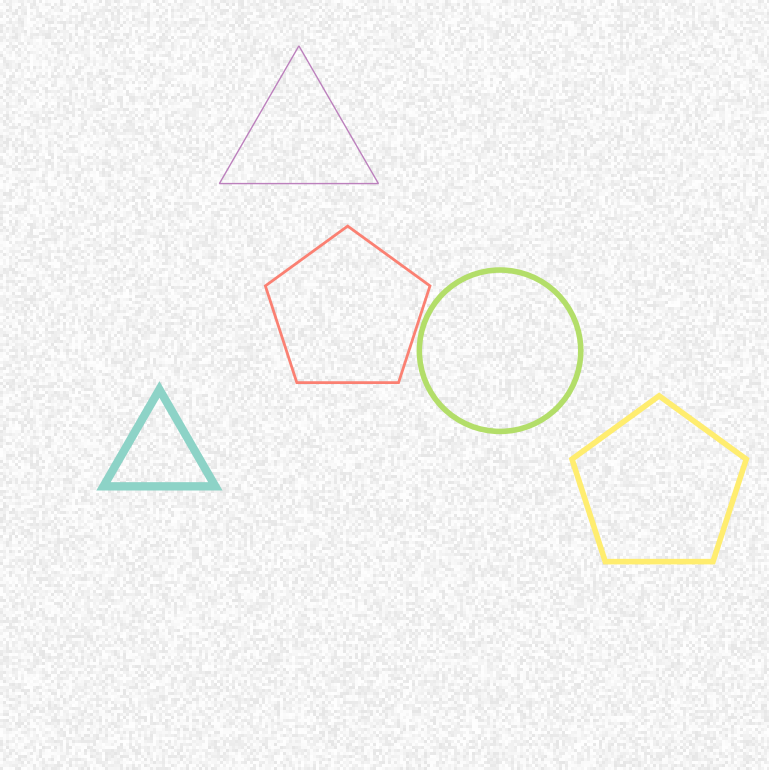[{"shape": "triangle", "thickness": 3, "radius": 0.42, "center": [0.207, 0.41]}, {"shape": "pentagon", "thickness": 1, "radius": 0.56, "center": [0.452, 0.594]}, {"shape": "circle", "thickness": 2, "radius": 0.52, "center": [0.649, 0.545]}, {"shape": "triangle", "thickness": 0.5, "radius": 0.6, "center": [0.388, 0.821]}, {"shape": "pentagon", "thickness": 2, "radius": 0.6, "center": [0.856, 0.367]}]